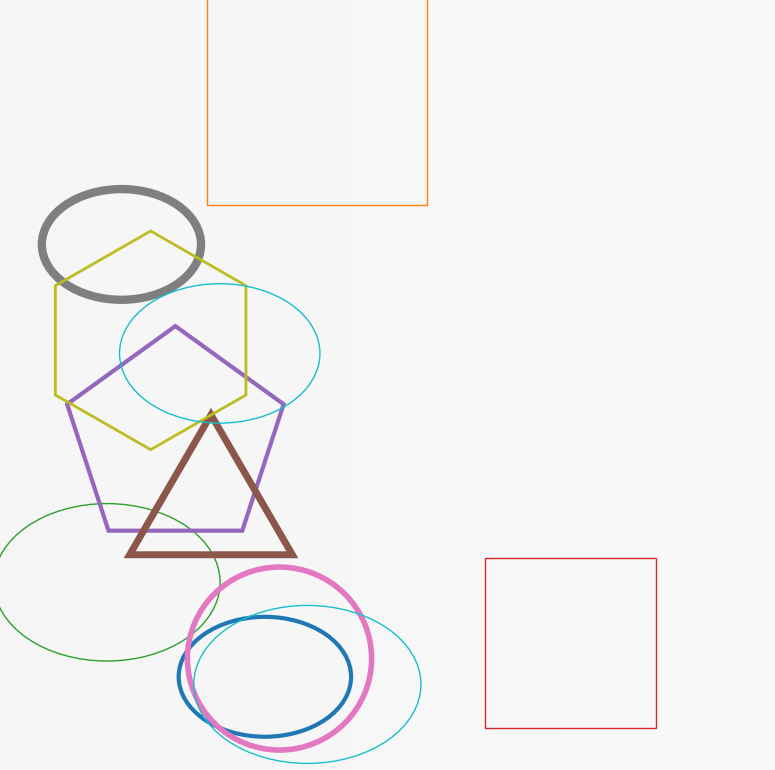[{"shape": "oval", "thickness": 1.5, "radius": 0.56, "center": [0.342, 0.121]}, {"shape": "square", "thickness": 0.5, "radius": 0.71, "center": [0.409, 0.876]}, {"shape": "oval", "thickness": 0.5, "radius": 0.73, "center": [0.138, 0.244]}, {"shape": "square", "thickness": 0.5, "radius": 0.55, "center": [0.736, 0.165]}, {"shape": "pentagon", "thickness": 1.5, "radius": 0.73, "center": [0.226, 0.43]}, {"shape": "triangle", "thickness": 2.5, "radius": 0.61, "center": [0.272, 0.34]}, {"shape": "circle", "thickness": 2, "radius": 0.59, "center": [0.361, 0.145]}, {"shape": "oval", "thickness": 3, "radius": 0.51, "center": [0.157, 0.683]}, {"shape": "hexagon", "thickness": 1, "radius": 0.71, "center": [0.194, 0.558]}, {"shape": "oval", "thickness": 0.5, "radius": 0.73, "center": [0.397, 0.111]}, {"shape": "oval", "thickness": 0.5, "radius": 0.65, "center": [0.284, 0.541]}]